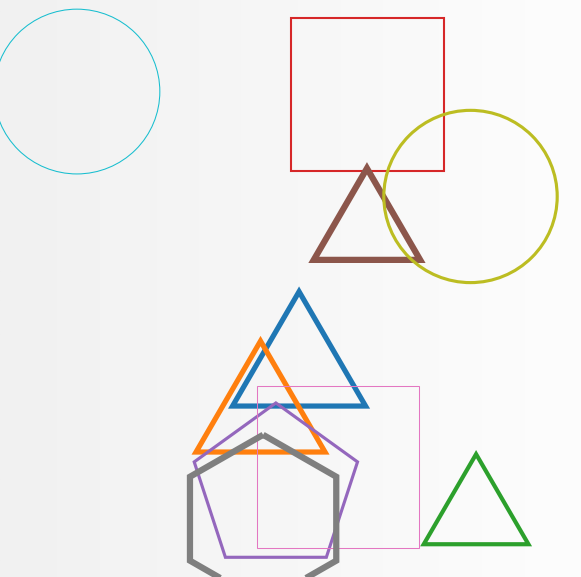[{"shape": "triangle", "thickness": 2.5, "radius": 0.66, "center": [0.515, 0.362]}, {"shape": "triangle", "thickness": 2.5, "radius": 0.64, "center": [0.448, 0.28]}, {"shape": "triangle", "thickness": 2, "radius": 0.52, "center": [0.819, 0.109]}, {"shape": "square", "thickness": 1, "radius": 0.66, "center": [0.632, 0.835]}, {"shape": "pentagon", "thickness": 1.5, "radius": 0.74, "center": [0.475, 0.154]}, {"shape": "triangle", "thickness": 3, "radius": 0.53, "center": [0.631, 0.602]}, {"shape": "square", "thickness": 0.5, "radius": 0.7, "center": [0.582, 0.191]}, {"shape": "hexagon", "thickness": 3, "radius": 0.73, "center": [0.453, 0.101]}, {"shape": "circle", "thickness": 1.5, "radius": 0.75, "center": [0.809, 0.659]}, {"shape": "circle", "thickness": 0.5, "radius": 0.71, "center": [0.132, 0.841]}]